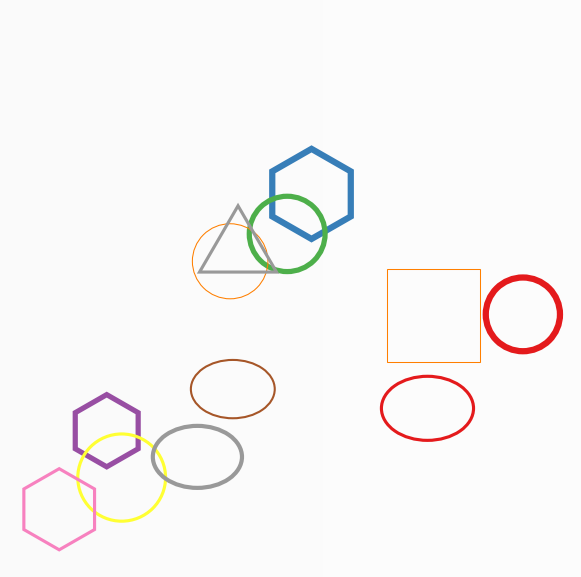[{"shape": "oval", "thickness": 1.5, "radius": 0.4, "center": [0.735, 0.292]}, {"shape": "circle", "thickness": 3, "radius": 0.32, "center": [0.9, 0.455]}, {"shape": "hexagon", "thickness": 3, "radius": 0.39, "center": [0.536, 0.663]}, {"shape": "circle", "thickness": 2.5, "radius": 0.33, "center": [0.494, 0.594]}, {"shape": "hexagon", "thickness": 2.5, "radius": 0.31, "center": [0.184, 0.253]}, {"shape": "circle", "thickness": 0.5, "radius": 0.32, "center": [0.396, 0.547]}, {"shape": "square", "thickness": 0.5, "radius": 0.4, "center": [0.746, 0.452]}, {"shape": "circle", "thickness": 1.5, "radius": 0.38, "center": [0.209, 0.172]}, {"shape": "oval", "thickness": 1, "radius": 0.36, "center": [0.401, 0.325]}, {"shape": "hexagon", "thickness": 1.5, "radius": 0.35, "center": [0.102, 0.117]}, {"shape": "triangle", "thickness": 1.5, "radius": 0.38, "center": [0.41, 0.566]}, {"shape": "oval", "thickness": 2, "radius": 0.38, "center": [0.34, 0.208]}]